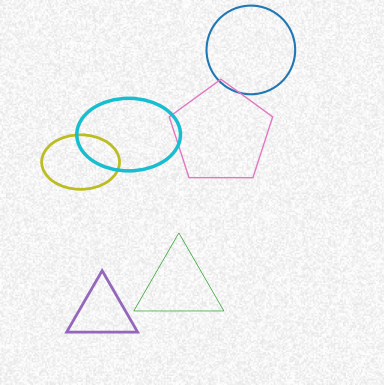[{"shape": "circle", "thickness": 1.5, "radius": 0.58, "center": [0.652, 0.87]}, {"shape": "triangle", "thickness": 0.5, "radius": 0.68, "center": [0.465, 0.26]}, {"shape": "triangle", "thickness": 2, "radius": 0.53, "center": [0.265, 0.191]}, {"shape": "pentagon", "thickness": 1, "radius": 0.71, "center": [0.574, 0.653]}, {"shape": "oval", "thickness": 2, "radius": 0.51, "center": [0.209, 0.579]}, {"shape": "oval", "thickness": 2.5, "radius": 0.67, "center": [0.334, 0.65]}]